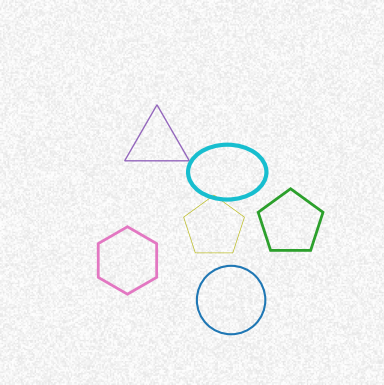[{"shape": "circle", "thickness": 1.5, "radius": 0.44, "center": [0.6, 0.221]}, {"shape": "pentagon", "thickness": 2, "radius": 0.44, "center": [0.755, 0.421]}, {"shape": "triangle", "thickness": 1, "radius": 0.48, "center": [0.408, 0.631]}, {"shape": "hexagon", "thickness": 2, "radius": 0.44, "center": [0.331, 0.323]}, {"shape": "pentagon", "thickness": 0.5, "radius": 0.41, "center": [0.556, 0.41]}, {"shape": "oval", "thickness": 3, "radius": 0.51, "center": [0.59, 0.553]}]